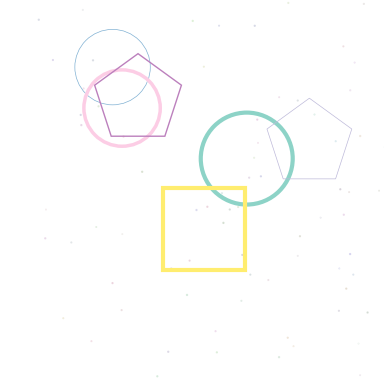[{"shape": "circle", "thickness": 3, "radius": 0.6, "center": [0.641, 0.588]}, {"shape": "pentagon", "thickness": 0.5, "radius": 0.58, "center": [0.804, 0.629]}, {"shape": "circle", "thickness": 0.5, "radius": 0.49, "center": [0.292, 0.826]}, {"shape": "circle", "thickness": 2.5, "radius": 0.5, "center": [0.317, 0.719]}, {"shape": "pentagon", "thickness": 1, "radius": 0.59, "center": [0.359, 0.742]}, {"shape": "square", "thickness": 3, "radius": 0.53, "center": [0.529, 0.404]}]